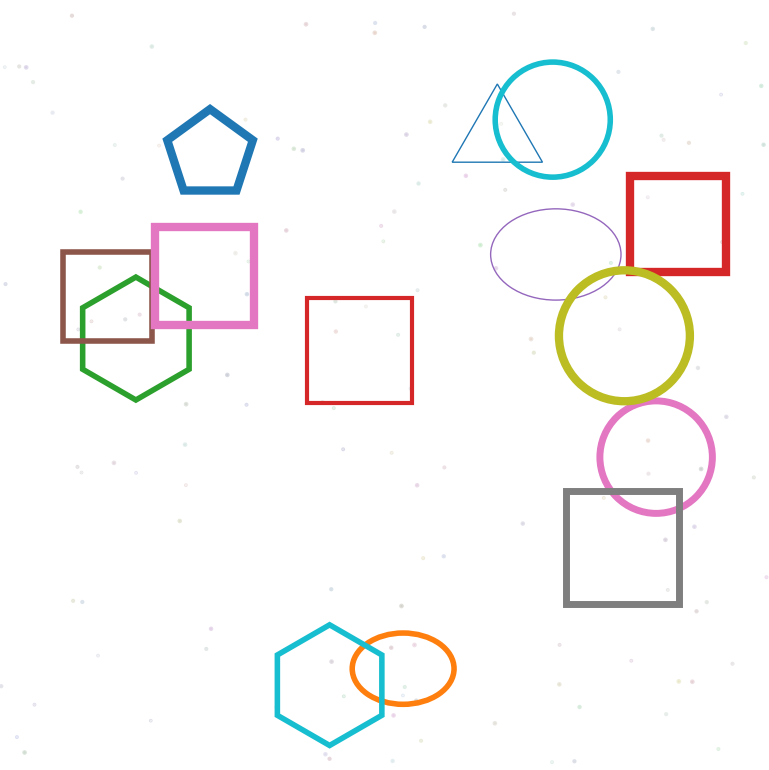[{"shape": "pentagon", "thickness": 3, "radius": 0.29, "center": [0.273, 0.8]}, {"shape": "triangle", "thickness": 0.5, "radius": 0.34, "center": [0.646, 0.823]}, {"shape": "oval", "thickness": 2, "radius": 0.33, "center": [0.524, 0.132]}, {"shape": "hexagon", "thickness": 2, "radius": 0.4, "center": [0.176, 0.56]}, {"shape": "square", "thickness": 3, "radius": 0.31, "center": [0.881, 0.709]}, {"shape": "square", "thickness": 1.5, "radius": 0.34, "center": [0.467, 0.544]}, {"shape": "oval", "thickness": 0.5, "radius": 0.42, "center": [0.722, 0.67]}, {"shape": "square", "thickness": 2, "radius": 0.29, "center": [0.139, 0.615]}, {"shape": "circle", "thickness": 2.5, "radius": 0.37, "center": [0.852, 0.406]}, {"shape": "square", "thickness": 3, "radius": 0.32, "center": [0.265, 0.641]}, {"shape": "square", "thickness": 2.5, "radius": 0.36, "center": [0.808, 0.289]}, {"shape": "circle", "thickness": 3, "radius": 0.43, "center": [0.811, 0.564]}, {"shape": "circle", "thickness": 2, "radius": 0.37, "center": [0.718, 0.845]}, {"shape": "hexagon", "thickness": 2, "radius": 0.39, "center": [0.428, 0.11]}]